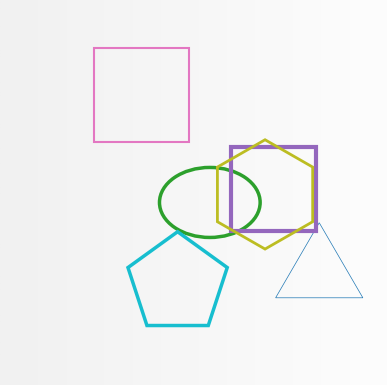[{"shape": "triangle", "thickness": 0.5, "radius": 0.65, "center": [0.824, 0.292]}, {"shape": "oval", "thickness": 2.5, "radius": 0.65, "center": [0.541, 0.474]}, {"shape": "square", "thickness": 3, "radius": 0.55, "center": [0.706, 0.509]}, {"shape": "square", "thickness": 1.5, "radius": 0.61, "center": [0.365, 0.753]}, {"shape": "hexagon", "thickness": 2, "radius": 0.71, "center": [0.684, 0.495]}, {"shape": "pentagon", "thickness": 2.5, "radius": 0.67, "center": [0.458, 0.263]}]